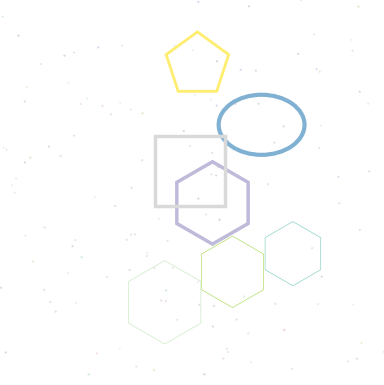[{"shape": "hexagon", "thickness": 0.5, "radius": 0.42, "center": [0.761, 0.341]}, {"shape": "hexagon", "thickness": 2.5, "radius": 0.53, "center": [0.552, 0.473]}, {"shape": "oval", "thickness": 3, "radius": 0.56, "center": [0.679, 0.676]}, {"shape": "hexagon", "thickness": 0.5, "radius": 0.46, "center": [0.604, 0.294]}, {"shape": "square", "thickness": 2.5, "radius": 0.45, "center": [0.493, 0.557]}, {"shape": "hexagon", "thickness": 0.5, "radius": 0.54, "center": [0.428, 0.215]}, {"shape": "pentagon", "thickness": 2, "radius": 0.43, "center": [0.513, 0.832]}]